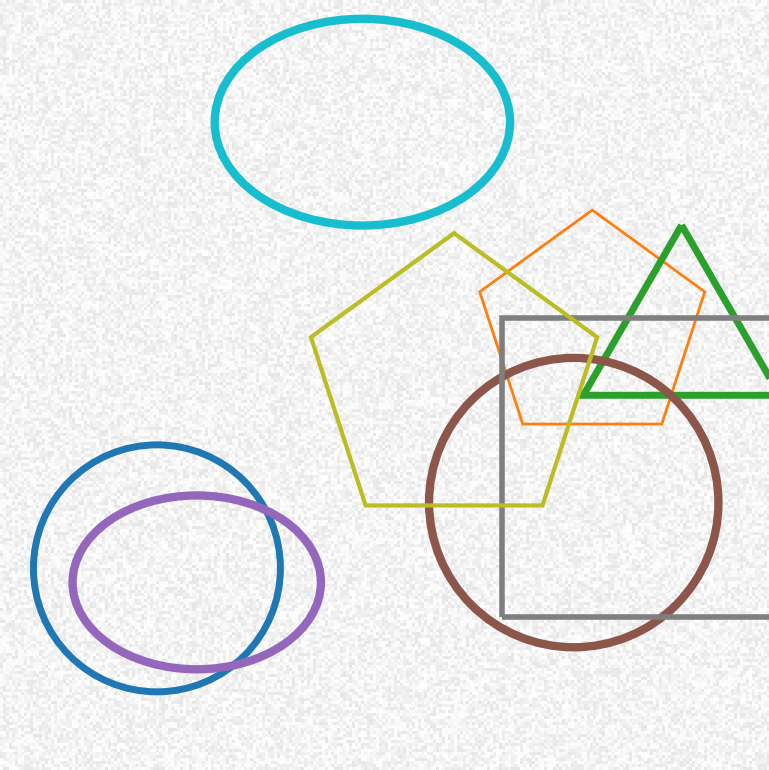[{"shape": "circle", "thickness": 2.5, "radius": 0.8, "center": [0.204, 0.262]}, {"shape": "pentagon", "thickness": 1, "radius": 0.77, "center": [0.769, 0.574]}, {"shape": "triangle", "thickness": 2.5, "radius": 0.74, "center": [0.885, 0.56]}, {"shape": "oval", "thickness": 3, "radius": 0.81, "center": [0.256, 0.244]}, {"shape": "circle", "thickness": 3, "radius": 0.94, "center": [0.745, 0.347]}, {"shape": "square", "thickness": 2, "radius": 0.97, "center": [0.846, 0.393]}, {"shape": "pentagon", "thickness": 1.5, "radius": 0.98, "center": [0.59, 0.502]}, {"shape": "oval", "thickness": 3, "radius": 0.96, "center": [0.471, 0.841]}]